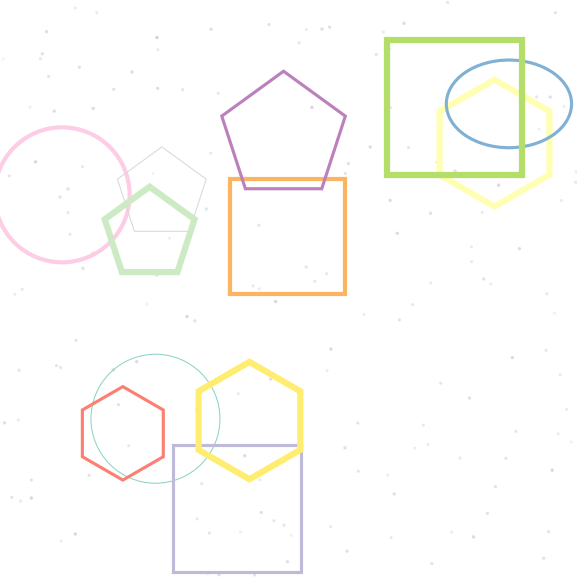[{"shape": "circle", "thickness": 0.5, "radius": 0.56, "center": [0.269, 0.274]}, {"shape": "hexagon", "thickness": 3, "radius": 0.55, "center": [0.856, 0.751]}, {"shape": "square", "thickness": 1.5, "radius": 0.55, "center": [0.411, 0.118]}, {"shape": "hexagon", "thickness": 1.5, "radius": 0.4, "center": [0.213, 0.249]}, {"shape": "oval", "thickness": 1.5, "radius": 0.54, "center": [0.881, 0.819]}, {"shape": "square", "thickness": 2, "radius": 0.5, "center": [0.498, 0.59]}, {"shape": "square", "thickness": 3, "radius": 0.58, "center": [0.787, 0.813]}, {"shape": "circle", "thickness": 2, "radius": 0.58, "center": [0.108, 0.662]}, {"shape": "pentagon", "thickness": 0.5, "radius": 0.4, "center": [0.28, 0.664]}, {"shape": "pentagon", "thickness": 1.5, "radius": 0.56, "center": [0.491, 0.763]}, {"shape": "pentagon", "thickness": 3, "radius": 0.41, "center": [0.259, 0.594]}, {"shape": "hexagon", "thickness": 3, "radius": 0.51, "center": [0.432, 0.271]}]